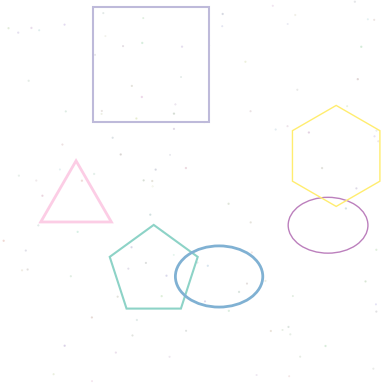[{"shape": "pentagon", "thickness": 1.5, "radius": 0.6, "center": [0.399, 0.296]}, {"shape": "square", "thickness": 1.5, "radius": 0.75, "center": [0.392, 0.833]}, {"shape": "oval", "thickness": 2, "radius": 0.57, "center": [0.569, 0.282]}, {"shape": "triangle", "thickness": 2, "radius": 0.53, "center": [0.198, 0.476]}, {"shape": "oval", "thickness": 1, "radius": 0.52, "center": [0.852, 0.415]}, {"shape": "hexagon", "thickness": 1, "radius": 0.66, "center": [0.873, 0.595]}]